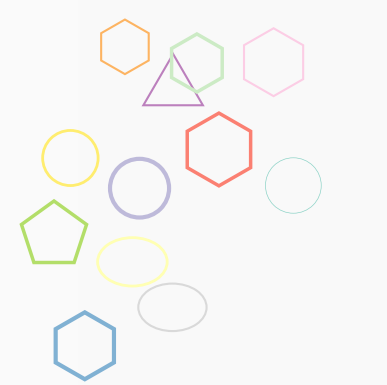[{"shape": "circle", "thickness": 0.5, "radius": 0.36, "center": [0.757, 0.518]}, {"shape": "oval", "thickness": 2, "radius": 0.45, "center": [0.342, 0.32]}, {"shape": "circle", "thickness": 3, "radius": 0.38, "center": [0.36, 0.511]}, {"shape": "hexagon", "thickness": 2.5, "radius": 0.47, "center": [0.565, 0.612]}, {"shape": "hexagon", "thickness": 3, "radius": 0.43, "center": [0.219, 0.102]}, {"shape": "hexagon", "thickness": 1.5, "radius": 0.35, "center": [0.322, 0.878]}, {"shape": "pentagon", "thickness": 2.5, "radius": 0.44, "center": [0.139, 0.39]}, {"shape": "hexagon", "thickness": 1.5, "radius": 0.44, "center": [0.706, 0.838]}, {"shape": "oval", "thickness": 1.5, "radius": 0.44, "center": [0.445, 0.202]}, {"shape": "triangle", "thickness": 1.5, "radius": 0.44, "center": [0.447, 0.771]}, {"shape": "hexagon", "thickness": 2.5, "radius": 0.38, "center": [0.508, 0.836]}, {"shape": "circle", "thickness": 2, "radius": 0.36, "center": [0.182, 0.59]}]